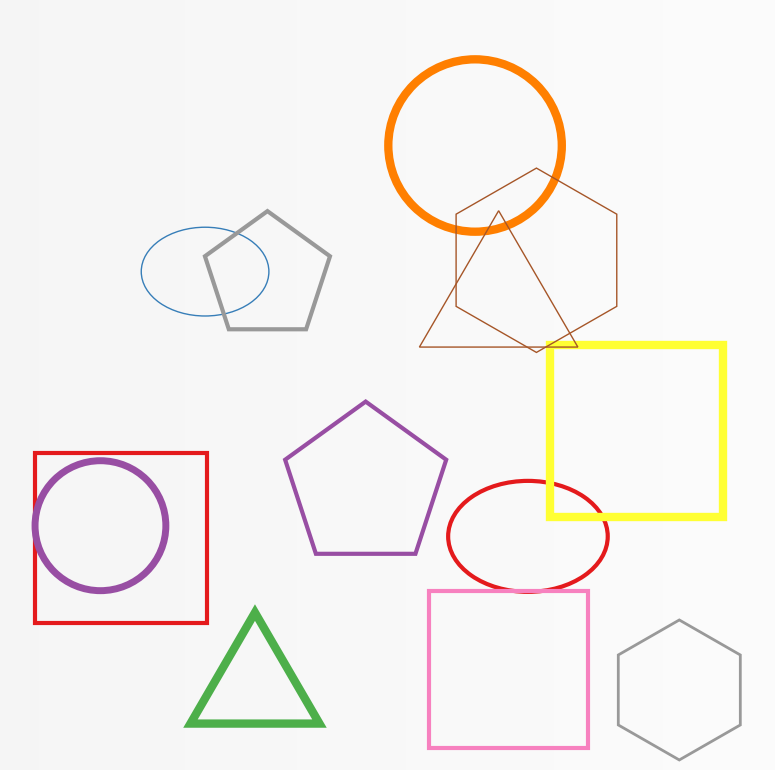[{"shape": "square", "thickness": 1.5, "radius": 0.55, "center": [0.156, 0.301]}, {"shape": "oval", "thickness": 1.5, "radius": 0.51, "center": [0.681, 0.303]}, {"shape": "oval", "thickness": 0.5, "radius": 0.41, "center": [0.265, 0.647]}, {"shape": "triangle", "thickness": 3, "radius": 0.48, "center": [0.329, 0.108]}, {"shape": "pentagon", "thickness": 1.5, "radius": 0.55, "center": [0.472, 0.369]}, {"shape": "circle", "thickness": 2.5, "radius": 0.42, "center": [0.13, 0.317]}, {"shape": "circle", "thickness": 3, "radius": 0.56, "center": [0.613, 0.811]}, {"shape": "square", "thickness": 3, "radius": 0.56, "center": [0.821, 0.44]}, {"shape": "triangle", "thickness": 0.5, "radius": 0.59, "center": [0.643, 0.608]}, {"shape": "hexagon", "thickness": 0.5, "radius": 0.6, "center": [0.692, 0.662]}, {"shape": "square", "thickness": 1.5, "radius": 0.51, "center": [0.656, 0.13]}, {"shape": "hexagon", "thickness": 1, "radius": 0.45, "center": [0.877, 0.104]}, {"shape": "pentagon", "thickness": 1.5, "radius": 0.42, "center": [0.345, 0.641]}]